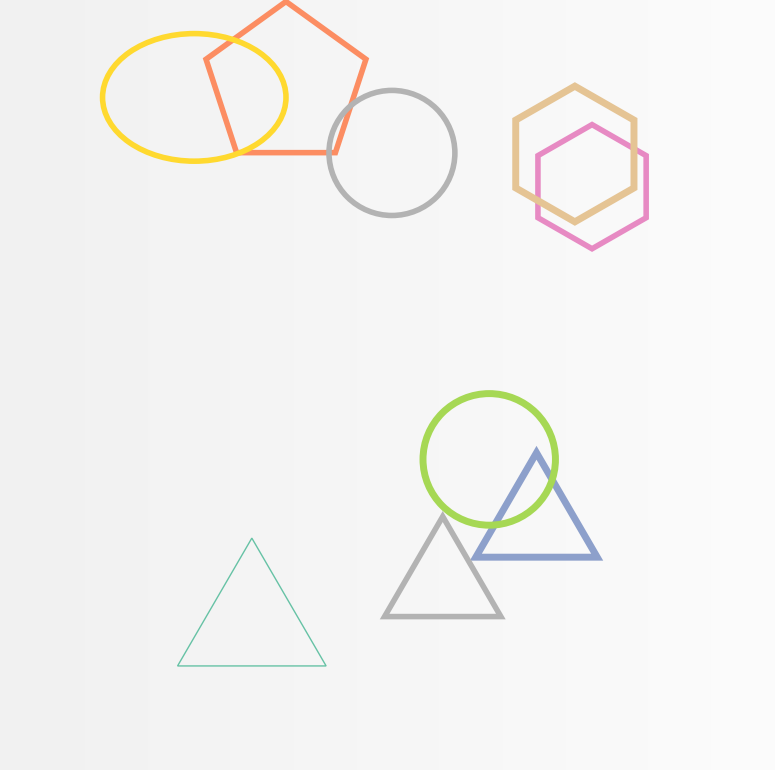[{"shape": "triangle", "thickness": 0.5, "radius": 0.55, "center": [0.325, 0.19]}, {"shape": "pentagon", "thickness": 2, "radius": 0.54, "center": [0.369, 0.89]}, {"shape": "triangle", "thickness": 2.5, "radius": 0.45, "center": [0.692, 0.322]}, {"shape": "hexagon", "thickness": 2, "radius": 0.4, "center": [0.764, 0.758]}, {"shape": "circle", "thickness": 2.5, "radius": 0.43, "center": [0.631, 0.403]}, {"shape": "oval", "thickness": 2, "radius": 0.59, "center": [0.251, 0.874]}, {"shape": "hexagon", "thickness": 2.5, "radius": 0.44, "center": [0.742, 0.8]}, {"shape": "circle", "thickness": 2, "radius": 0.41, "center": [0.506, 0.801]}, {"shape": "triangle", "thickness": 2, "radius": 0.43, "center": [0.571, 0.243]}]